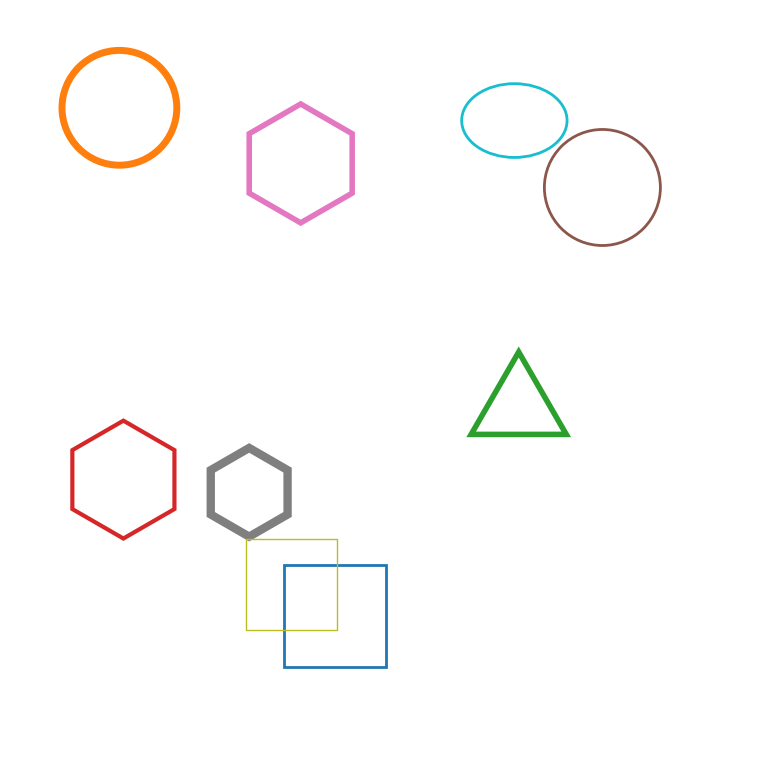[{"shape": "square", "thickness": 1, "radius": 0.33, "center": [0.435, 0.2]}, {"shape": "circle", "thickness": 2.5, "radius": 0.37, "center": [0.155, 0.86]}, {"shape": "triangle", "thickness": 2, "radius": 0.36, "center": [0.674, 0.472]}, {"shape": "hexagon", "thickness": 1.5, "radius": 0.38, "center": [0.16, 0.377]}, {"shape": "circle", "thickness": 1, "radius": 0.38, "center": [0.782, 0.757]}, {"shape": "hexagon", "thickness": 2, "radius": 0.39, "center": [0.391, 0.788]}, {"shape": "hexagon", "thickness": 3, "radius": 0.29, "center": [0.324, 0.361]}, {"shape": "square", "thickness": 0.5, "radius": 0.3, "center": [0.379, 0.241]}, {"shape": "oval", "thickness": 1, "radius": 0.34, "center": [0.668, 0.843]}]